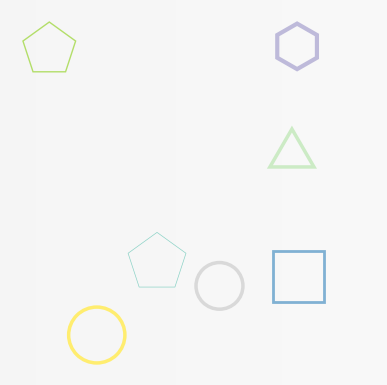[{"shape": "pentagon", "thickness": 0.5, "radius": 0.39, "center": [0.405, 0.318]}, {"shape": "hexagon", "thickness": 3, "radius": 0.3, "center": [0.767, 0.88]}, {"shape": "square", "thickness": 2, "radius": 0.33, "center": [0.771, 0.282]}, {"shape": "pentagon", "thickness": 1, "radius": 0.36, "center": [0.127, 0.871]}, {"shape": "circle", "thickness": 2.5, "radius": 0.3, "center": [0.566, 0.257]}, {"shape": "triangle", "thickness": 2.5, "radius": 0.33, "center": [0.753, 0.599]}, {"shape": "circle", "thickness": 2.5, "radius": 0.36, "center": [0.25, 0.13]}]